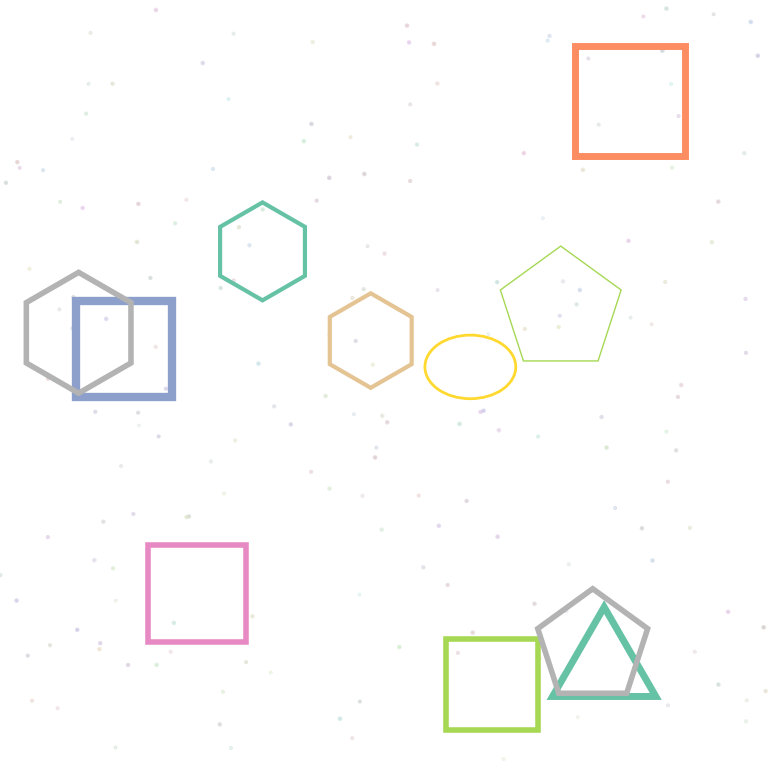[{"shape": "hexagon", "thickness": 1.5, "radius": 0.32, "center": [0.341, 0.674]}, {"shape": "triangle", "thickness": 2.5, "radius": 0.39, "center": [0.785, 0.134]}, {"shape": "square", "thickness": 2.5, "radius": 0.36, "center": [0.818, 0.869]}, {"shape": "square", "thickness": 3, "radius": 0.31, "center": [0.161, 0.547]}, {"shape": "square", "thickness": 2, "radius": 0.32, "center": [0.256, 0.229]}, {"shape": "square", "thickness": 2, "radius": 0.3, "center": [0.639, 0.111]}, {"shape": "pentagon", "thickness": 0.5, "radius": 0.41, "center": [0.728, 0.598]}, {"shape": "oval", "thickness": 1, "radius": 0.29, "center": [0.611, 0.523]}, {"shape": "hexagon", "thickness": 1.5, "radius": 0.31, "center": [0.481, 0.558]}, {"shape": "pentagon", "thickness": 2, "radius": 0.38, "center": [0.77, 0.16]}, {"shape": "hexagon", "thickness": 2, "radius": 0.39, "center": [0.102, 0.568]}]